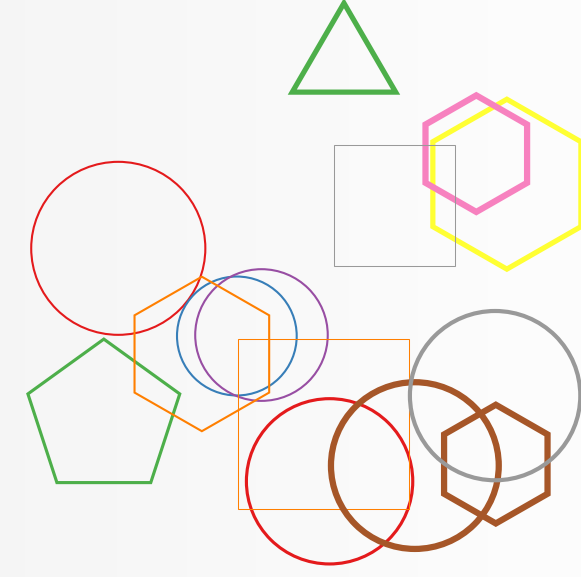[{"shape": "circle", "thickness": 1.5, "radius": 0.72, "center": [0.567, 0.166]}, {"shape": "circle", "thickness": 1, "radius": 0.75, "center": [0.203, 0.569]}, {"shape": "circle", "thickness": 1, "radius": 0.51, "center": [0.407, 0.417]}, {"shape": "pentagon", "thickness": 1.5, "radius": 0.69, "center": [0.179, 0.275]}, {"shape": "triangle", "thickness": 2.5, "radius": 0.51, "center": [0.592, 0.891]}, {"shape": "circle", "thickness": 1, "radius": 0.57, "center": [0.45, 0.419]}, {"shape": "square", "thickness": 0.5, "radius": 0.74, "center": [0.557, 0.264]}, {"shape": "hexagon", "thickness": 1, "radius": 0.67, "center": [0.347, 0.386]}, {"shape": "hexagon", "thickness": 2.5, "radius": 0.74, "center": [0.872, 0.68]}, {"shape": "hexagon", "thickness": 3, "radius": 0.51, "center": [0.853, 0.196]}, {"shape": "circle", "thickness": 3, "radius": 0.72, "center": [0.714, 0.193]}, {"shape": "hexagon", "thickness": 3, "radius": 0.5, "center": [0.819, 0.733]}, {"shape": "circle", "thickness": 2, "radius": 0.73, "center": [0.852, 0.314]}, {"shape": "square", "thickness": 0.5, "radius": 0.52, "center": [0.679, 0.643]}]